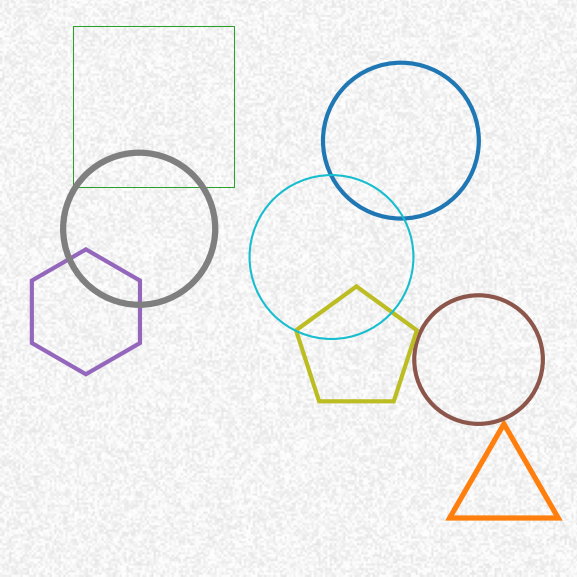[{"shape": "circle", "thickness": 2, "radius": 0.67, "center": [0.694, 0.756]}, {"shape": "triangle", "thickness": 2.5, "radius": 0.54, "center": [0.873, 0.156]}, {"shape": "square", "thickness": 0.5, "radius": 0.7, "center": [0.266, 0.815]}, {"shape": "hexagon", "thickness": 2, "radius": 0.54, "center": [0.149, 0.459]}, {"shape": "circle", "thickness": 2, "radius": 0.56, "center": [0.829, 0.376]}, {"shape": "circle", "thickness": 3, "radius": 0.66, "center": [0.241, 0.603]}, {"shape": "pentagon", "thickness": 2, "radius": 0.55, "center": [0.617, 0.393]}, {"shape": "circle", "thickness": 1, "radius": 0.71, "center": [0.574, 0.554]}]